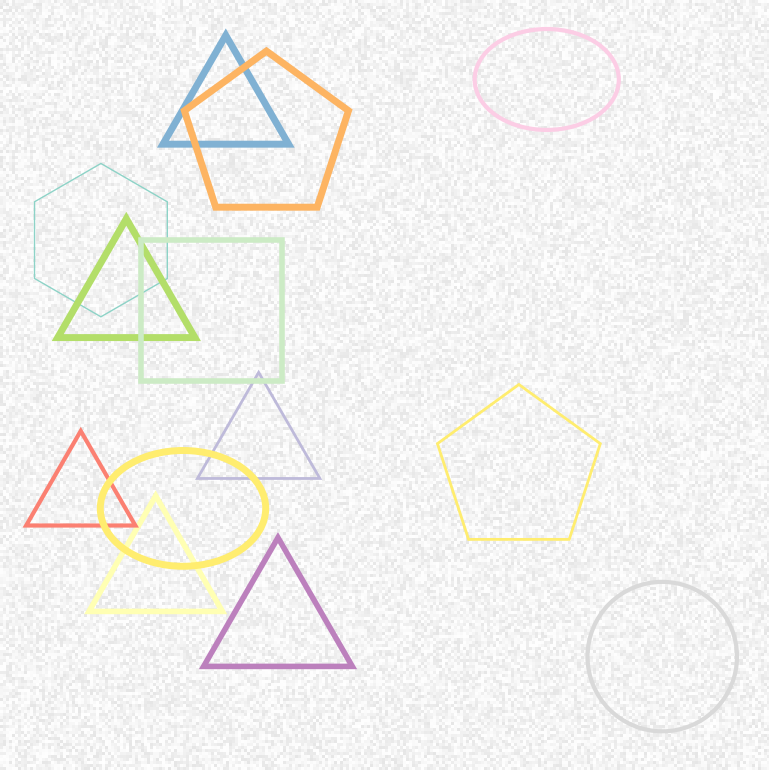[{"shape": "hexagon", "thickness": 0.5, "radius": 0.5, "center": [0.131, 0.688]}, {"shape": "triangle", "thickness": 2, "radius": 0.5, "center": [0.202, 0.256]}, {"shape": "triangle", "thickness": 1, "radius": 0.46, "center": [0.336, 0.425]}, {"shape": "triangle", "thickness": 1.5, "radius": 0.41, "center": [0.105, 0.358]}, {"shape": "triangle", "thickness": 2.5, "radius": 0.47, "center": [0.293, 0.86]}, {"shape": "pentagon", "thickness": 2.5, "radius": 0.56, "center": [0.346, 0.822]}, {"shape": "triangle", "thickness": 2.5, "radius": 0.51, "center": [0.164, 0.613]}, {"shape": "oval", "thickness": 1.5, "radius": 0.47, "center": [0.71, 0.897]}, {"shape": "circle", "thickness": 1.5, "radius": 0.49, "center": [0.86, 0.147]}, {"shape": "triangle", "thickness": 2, "radius": 0.56, "center": [0.361, 0.19]}, {"shape": "square", "thickness": 2, "radius": 0.46, "center": [0.275, 0.597]}, {"shape": "pentagon", "thickness": 1, "radius": 0.56, "center": [0.674, 0.389]}, {"shape": "oval", "thickness": 2.5, "radius": 0.54, "center": [0.238, 0.34]}]